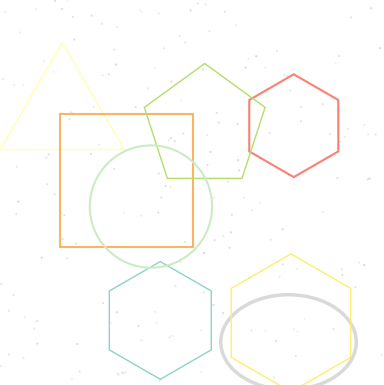[{"shape": "hexagon", "thickness": 1, "radius": 0.76, "center": [0.416, 0.168]}, {"shape": "triangle", "thickness": 1, "radius": 0.93, "center": [0.162, 0.705]}, {"shape": "hexagon", "thickness": 1.5, "radius": 0.67, "center": [0.763, 0.673]}, {"shape": "square", "thickness": 1.5, "radius": 0.86, "center": [0.329, 0.531]}, {"shape": "pentagon", "thickness": 1, "radius": 0.82, "center": [0.532, 0.67]}, {"shape": "oval", "thickness": 2.5, "radius": 0.88, "center": [0.749, 0.111]}, {"shape": "circle", "thickness": 1.5, "radius": 0.79, "center": [0.392, 0.464]}, {"shape": "hexagon", "thickness": 1, "radius": 0.9, "center": [0.756, 0.161]}]